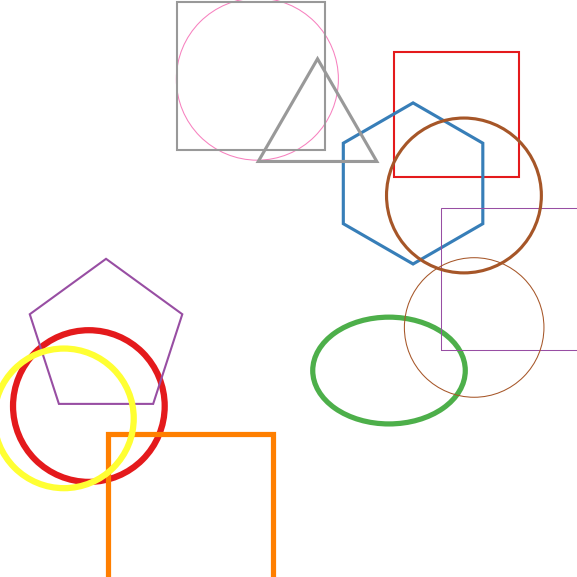[{"shape": "square", "thickness": 1, "radius": 0.54, "center": [0.79, 0.801]}, {"shape": "circle", "thickness": 3, "radius": 0.66, "center": [0.154, 0.296]}, {"shape": "hexagon", "thickness": 1.5, "radius": 0.7, "center": [0.715, 0.681]}, {"shape": "oval", "thickness": 2.5, "radius": 0.66, "center": [0.674, 0.357]}, {"shape": "square", "thickness": 0.5, "radius": 0.61, "center": [0.886, 0.516]}, {"shape": "pentagon", "thickness": 1, "radius": 0.69, "center": [0.184, 0.412]}, {"shape": "square", "thickness": 2.5, "radius": 0.72, "center": [0.33, 0.105]}, {"shape": "circle", "thickness": 3, "radius": 0.6, "center": [0.111, 0.275]}, {"shape": "circle", "thickness": 0.5, "radius": 0.6, "center": [0.821, 0.432]}, {"shape": "circle", "thickness": 1.5, "radius": 0.67, "center": [0.803, 0.661]}, {"shape": "circle", "thickness": 0.5, "radius": 0.7, "center": [0.446, 0.862]}, {"shape": "square", "thickness": 1, "radius": 0.64, "center": [0.434, 0.867]}, {"shape": "triangle", "thickness": 1.5, "radius": 0.59, "center": [0.55, 0.779]}]